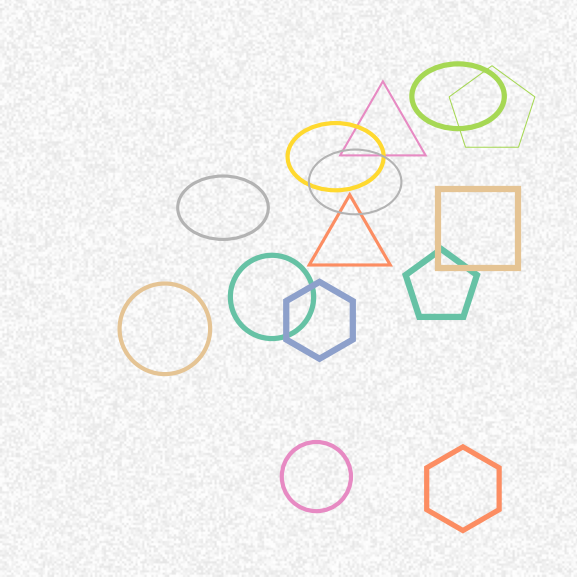[{"shape": "circle", "thickness": 2.5, "radius": 0.36, "center": [0.471, 0.485]}, {"shape": "pentagon", "thickness": 3, "radius": 0.32, "center": [0.764, 0.503]}, {"shape": "triangle", "thickness": 1.5, "radius": 0.41, "center": [0.606, 0.581]}, {"shape": "hexagon", "thickness": 2.5, "radius": 0.36, "center": [0.802, 0.153]}, {"shape": "hexagon", "thickness": 3, "radius": 0.33, "center": [0.553, 0.444]}, {"shape": "triangle", "thickness": 1, "radius": 0.43, "center": [0.663, 0.773]}, {"shape": "circle", "thickness": 2, "radius": 0.3, "center": [0.548, 0.174]}, {"shape": "pentagon", "thickness": 0.5, "radius": 0.39, "center": [0.852, 0.807]}, {"shape": "oval", "thickness": 2.5, "radius": 0.4, "center": [0.793, 0.832]}, {"shape": "oval", "thickness": 2, "radius": 0.42, "center": [0.581, 0.728]}, {"shape": "circle", "thickness": 2, "radius": 0.39, "center": [0.285, 0.43]}, {"shape": "square", "thickness": 3, "radius": 0.34, "center": [0.828, 0.603]}, {"shape": "oval", "thickness": 1.5, "radius": 0.39, "center": [0.386, 0.639]}, {"shape": "oval", "thickness": 1, "radius": 0.4, "center": [0.615, 0.684]}]